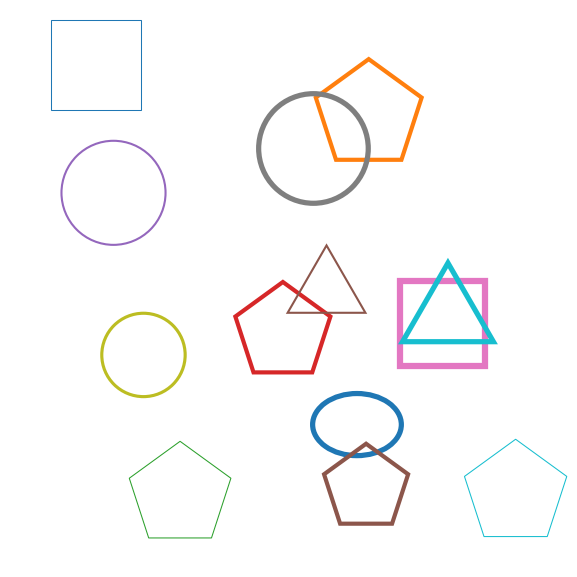[{"shape": "square", "thickness": 0.5, "radius": 0.39, "center": [0.166, 0.887]}, {"shape": "oval", "thickness": 2.5, "radius": 0.38, "center": [0.618, 0.264]}, {"shape": "pentagon", "thickness": 2, "radius": 0.48, "center": [0.638, 0.8]}, {"shape": "pentagon", "thickness": 0.5, "radius": 0.46, "center": [0.312, 0.142]}, {"shape": "pentagon", "thickness": 2, "radius": 0.43, "center": [0.49, 0.424]}, {"shape": "circle", "thickness": 1, "radius": 0.45, "center": [0.197, 0.665]}, {"shape": "triangle", "thickness": 1, "radius": 0.39, "center": [0.565, 0.496]}, {"shape": "pentagon", "thickness": 2, "radius": 0.38, "center": [0.634, 0.154]}, {"shape": "square", "thickness": 3, "radius": 0.37, "center": [0.767, 0.439]}, {"shape": "circle", "thickness": 2.5, "radius": 0.47, "center": [0.543, 0.742]}, {"shape": "circle", "thickness": 1.5, "radius": 0.36, "center": [0.248, 0.385]}, {"shape": "pentagon", "thickness": 0.5, "radius": 0.47, "center": [0.893, 0.145]}, {"shape": "triangle", "thickness": 2.5, "radius": 0.45, "center": [0.776, 0.453]}]